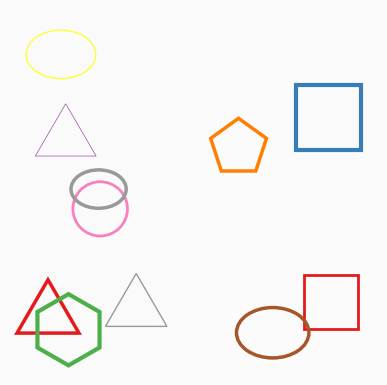[{"shape": "triangle", "thickness": 2.5, "radius": 0.46, "center": [0.124, 0.181]}, {"shape": "square", "thickness": 2, "radius": 0.34, "center": [0.854, 0.216]}, {"shape": "square", "thickness": 3, "radius": 0.42, "center": [0.847, 0.695]}, {"shape": "hexagon", "thickness": 3, "radius": 0.46, "center": [0.177, 0.144]}, {"shape": "triangle", "thickness": 0.5, "radius": 0.45, "center": [0.17, 0.64]}, {"shape": "pentagon", "thickness": 2.5, "radius": 0.38, "center": [0.616, 0.617]}, {"shape": "oval", "thickness": 1, "radius": 0.45, "center": [0.157, 0.859]}, {"shape": "oval", "thickness": 2.5, "radius": 0.47, "center": [0.704, 0.136]}, {"shape": "circle", "thickness": 2, "radius": 0.35, "center": [0.258, 0.458]}, {"shape": "triangle", "thickness": 1, "radius": 0.46, "center": [0.351, 0.198]}, {"shape": "oval", "thickness": 2.5, "radius": 0.36, "center": [0.254, 0.509]}]